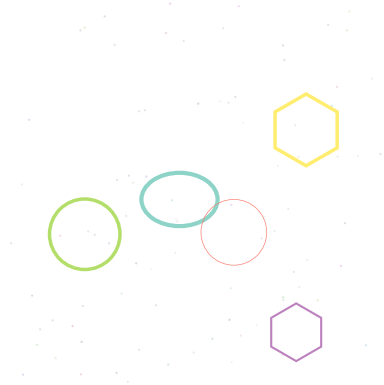[{"shape": "oval", "thickness": 3, "radius": 0.49, "center": [0.466, 0.482]}, {"shape": "circle", "thickness": 0.5, "radius": 0.43, "center": [0.607, 0.397]}, {"shape": "circle", "thickness": 2.5, "radius": 0.46, "center": [0.22, 0.392]}, {"shape": "hexagon", "thickness": 1.5, "radius": 0.37, "center": [0.769, 0.137]}, {"shape": "hexagon", "thickness": 2.5, "radius": 0.47, "center": [0.795, 0.663]}]